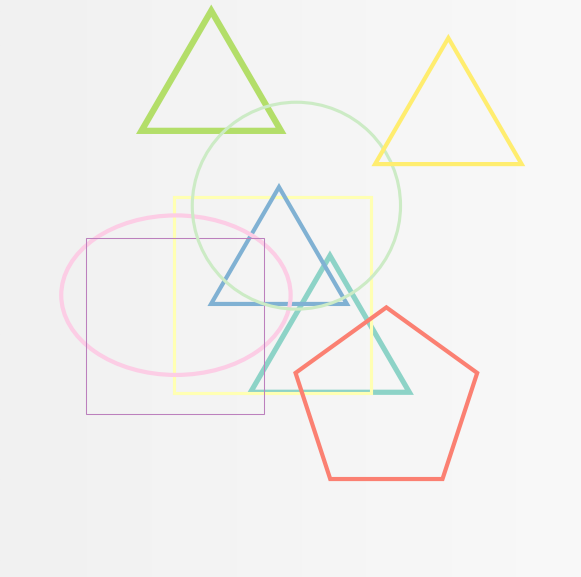[{"shape": "triangle", "thickness": 2.5, "radius": 0.79, "center": [0.568, 0.399]}, {"shape": "square", "thickness": 1.5, "radius": 0.85, "center": [0.468, 0.488]}, {"shape": "pentagon", "thickness": 2, "radius": 0.82, "center": [0.665, 0.303]}, {"shape": "triangle", "thickness": 2, "radius": 0.67, "center": [0.48, 0.54]}, {"shape": "triangle", "thickness": 3, "radius": 0.69, "center": [0.363, 0.842]}, {"shape": "oval", "thickness": 2, "radius": 0.99, "center": [0.303, 0.488]}, {"shape": "square", "thickness": 0.5, "radius": 0.77, "center": [0.302, 0.435]}, {"shape": "circle", "thickness": 1.5, "radius": 0.9, "center": [0.51, 0.643]}, {"shape": "triangle", "thickness": 2, "radius": 0.73, "center": [0.771, 0.788]}]